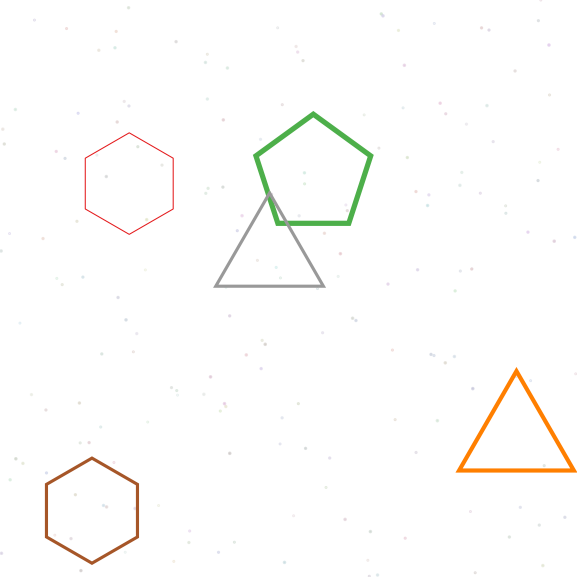[{"shape": "hexagon", "thickness": 0.5, "radius": 0.44, "center": [0.224, 0.681]}, {"shape": "pentagon", "thickness": 2.5, "radius": 0.52, "center": [0.543, 0.697]}, {"shape": "triangle", "thickness": 2, "radius": 0.57, "center": [0.894, 0.242]}, {"shape": "hexagon", "thickness": 1.5, "radius": 0.45, "center": [0.159, 0.115]}, {"shape": "triangle", "thickness": 1.5, "radius": 0.54, "center": [0.467, 0.557]}]